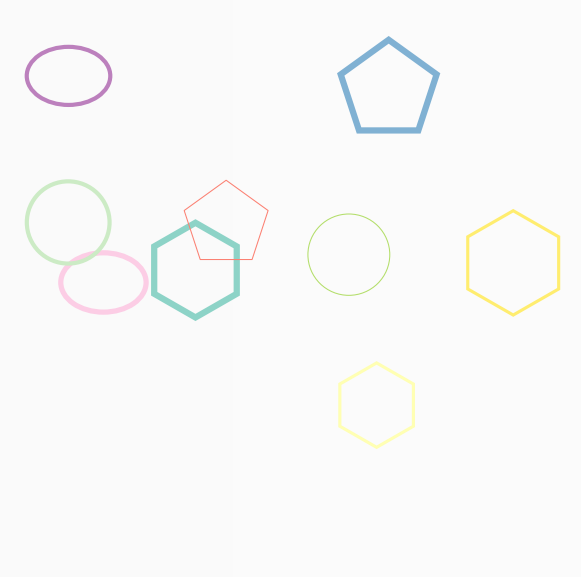[{"shape": "hexagon", "thickness": 3, "radius": 0.41, "center": [0.336, 0.531]}, {"shape": "hexagon", "thickness": 1.5, "radius": 0.37, "center": [0.648, 0.298]}, {"shape": "pentagon", "thickness": 0.5, "radius": 0.38, "center": [0.389, 0.611]}, {"shape": "pentagon", "thickness": 3, "radius": 0.43, "center": [0.669, 0.843]}, {"shape": "circle", "thickness": 0.5, "radius": 0.35, "center": [0.6, 0.558]}, {"shape": "oval", "thickness": 2.5, "radius": 0.37, "center": [0.178, 0.51]}, {"shape": "oval", "thickness": 2, "radius": 0.36, "center": [0.118, 0.868]}, {"shape": "circle", "thickness": 2, "radius": 0.36, "center": [0.117, 0.614]}, {"shape": "hexagon", "thickness": 1.5, "radius": 0.45, "center": [0.883, 0.544]}]